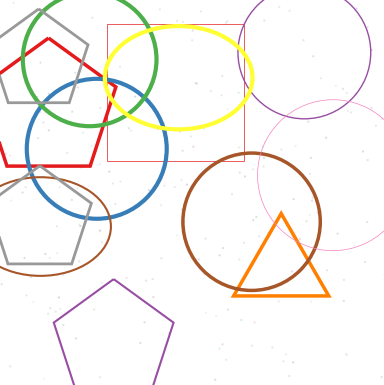[{"shape": "pentagon", "thickness": 2.5, "radius": 0.92, "center": [0.126, 0.717]}, {"shape": "square", "thickness": 0.5, "radius": 0.89, "center": [0.457, 0.759]}, {"shape": "circle", "thickness": 3, "radius": 0.91, "center": [0.251, 0.614]}, {"shape": "circle", "thickness": 3, "radius": 0.87, "center": [0.233, 0.846]}, {"shape": "pentagon", "thickness": 1.5, "radius": 0.82, "center": [0.295, 0.111]}, {"shape": "circle", "thickness": 1, "radius": 0.86, "center": [0.791, 0.864]}, {"shape": "triangle", "thickness": 2.5, "radius": 0.71, "center": [0.73, 0.303]}, {"shape": "oval", "thickness": 3, "radius": 0.96, "center": [0.464, 0.798]}, {"shape": "oval", "thickness": 1.5, "radius": 0.92, "center": [0.105, 0.412]}, {"shape": "circle", "thickness": 2.5, "radius": 0.89, "center": [0.653, 0.424]}, {"shape": "circle", "thickness": 0.5, "radius": 0.98, "center": [0.865, 0.545]}, {"shape": "pentagon", "thickness": 2, "radius": 0.67, "center": [0.101, 0.842]}, {"shape": "pentagon", "thickness": 2, "radius": 0.7, "center": [0.103, 0.428]}]